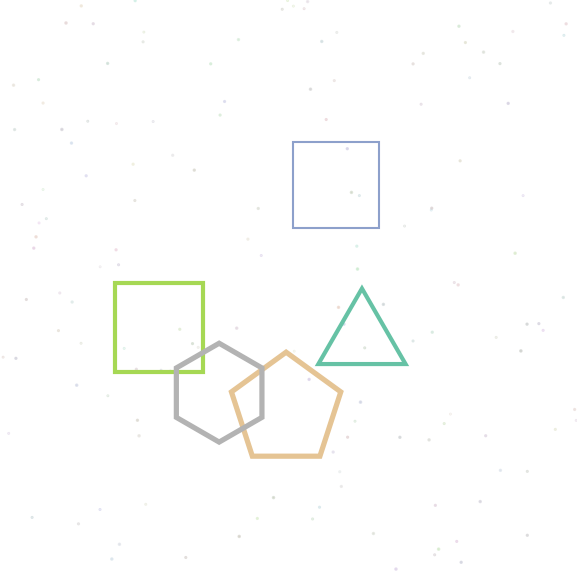[{"shape": "triangle", "thickness": 2, "radius": 0.44, "center": [0.627, 0.412]}, {"shape": "square", "thickness": 1, "radius": 0.37, "center": [0.582, 0.679]}, {"shape": "square", "thickness": 2, "radius": 0.38, "center": [0.275, 0.432]}, {"shape": "pentagon", "thickness": 2.5, "radius": 0.5, "center": [0.495, 0.29]}, {"shape": "hexagon", "thickness": 2.5, "radius": 0.43, "center": [0.379, 0.319]}]